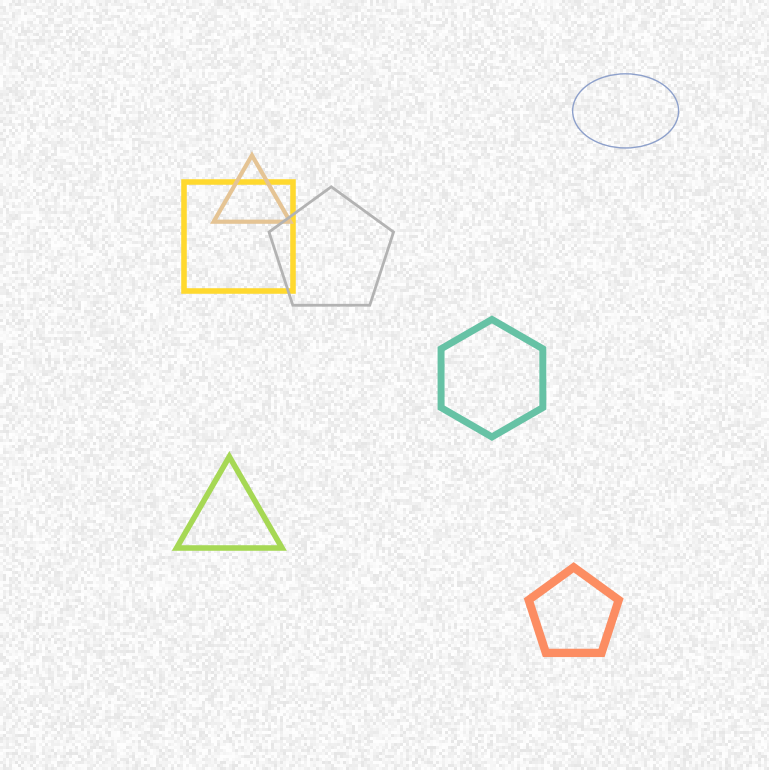[{"shape": "hexagon", "thickness": 2.5, "radius": 0.38, "center": [0.639, 0.509]}, {"shape": "pentagon", "thickness": 3, "radius": 0.31, "center": [0.745, 0.202]}, {"shape": "oval", "thickness": 0.5, "radius": 0.34, "center": [0.812, 0.856]}, {"shape": "triangle", "thickness": 2, "radius": 0.4, "center": [0.298, 0.328]}, {"shape": "square", "thickness": 2, "radius": 0.35, "center": [0.31, 0.693]}, {"shape": "triangle", "thickness": 1.5, "radius": 0.29, "center": [0.327, 0.741]}, {"shape": "pentagon", "thickness": 1, "radius": 0.43, "center": [0.43, 0.672]}]